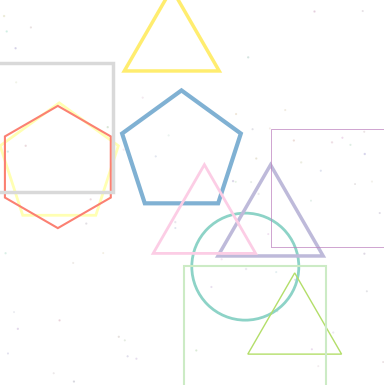[{"shape": "circle", "thickness": 2, "radius": 0.69, "center": [0.637, 0.307]}, {"shape": "pentagon", "thickness": 2, "radius": 0.81, "center": [0.154, 0.571]}, {"shape": "triangle", "thickness": 2.5, "radius": 0.79, "center": [0.703, 0.414]}, {"shape": "hexagon", "thickness": 1.5, "radius": 0.79, "center": [0.15, 0.566]}, {"shape": "pentagon", "thickness": 3, "radius": 0.81, "center": [0.471, 0.603]}, {"shape": "triangle", "thickness": 1, "radius": 0.7, "center": [0.765, 0.151]}, {"shape": "triangle", "thickness": 2, "radius": 0.77, "center": [0.531, 0.419]}, {"shape": "square", "thickness": 2.5, "radius": 0.84, "center": [0.125, 0.669]}, {"shape": "square", "thickness": 0.5, "radius": 0.76, "center": [0.855, 0.511]}, {"shape": "square", "thickness": 1.5, "radius": 0.93, "center": [0.663, 0.124]}, {"shape": "triangle", "thickness": 2.5, "radius": 0.71, "center": [0.446, 0.887]}]